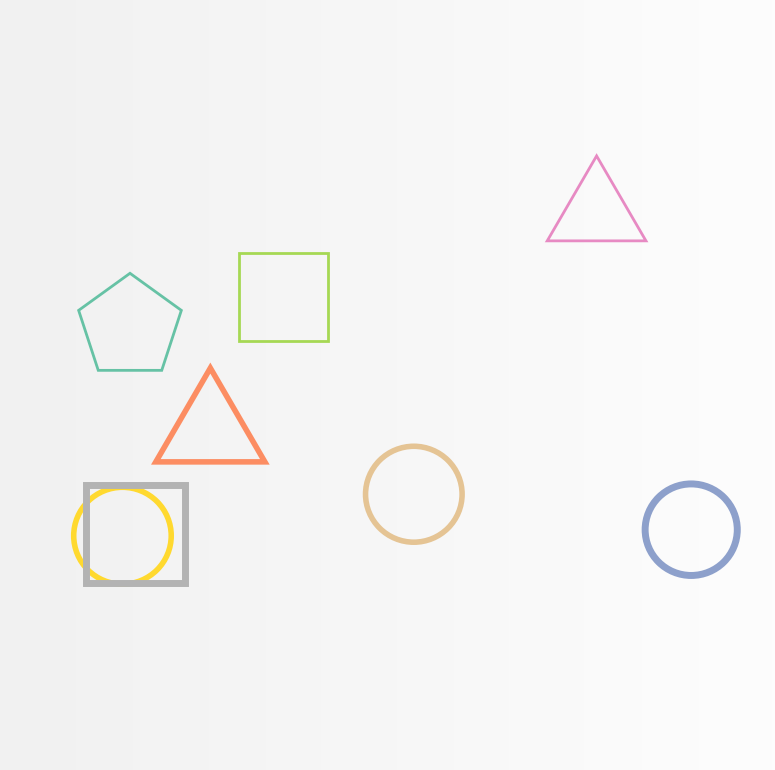[{"shape": "pentagon", "thickness": 1, "radius": 0.35, "center": [0.168, 0.575]}, {"shape": "triangle", "thickness": 2, "radius": 0.41, "center": [0.271, 0.441]}, {"shape": "circle", "thickness": 2.5, "radius": 0.3, "center": [0.892, 0.312]}, {"shape": "triangle", "thickness": 1, "radius": 0.37, "center": [0.77, 0.724]}, {"shape": "square", "thickness": 1, "radius": 0.29, "center": [0.366, 0.614]}, {"shape": "circle", "thickness": 2, "radius": 0.31, "center": [0.158, 0.304]}, {"shape": "circle", "thickness": 2, "radius": 0.31, "center": [0.534, 0.358]}, {"shape": "square", "thickness": 2.5, "radius": 0.32, "center": [0.175, 0.307]}]